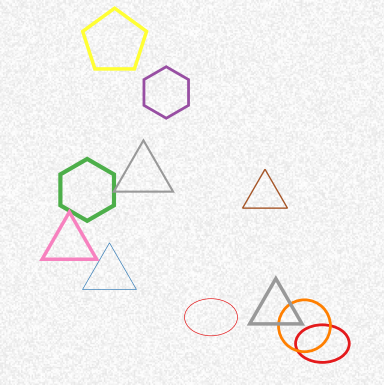[{"shape": "oval", "thickness": 2, "radius": 0.35, "center": [0.837, 0.108]}, {"shape": "oval", "thickness": 0.5, "radius": 0.34, "center": [0.548, 0.176]}, {"shape": "triangle", "thickness": 0.5, "radius": 0.4, "center": [0.284, 0.288]}, {"shape": "hexagon", "thickness": 3, "radius": 0.4, "center": [0.226, 0.507]}, {"shape": "hexagon", "thickness": 2, "radius": 0.33, "center": [0.432, 0.76]}, {"shape": "circle", "thickness": 2, "radius": 0.34, "center": [0.791, 0.154]}, {"shape": "pentagon", "thickness": 2.5, "radius": 0.44, "center": [0.298, 0.892]}, {"shape": "triangle", "thickness": 1, "radius": 0.34, "center": [0.688, 0.493]}, {"shape": "triangle", "thickness": 2.5, "radius": 0.41, "center": [0.18, 0.367]}, {"shape": "triangle", "thickness": 1.5, "radius": 0.44, "center": [0.373, 0.547]}, {"shape": "triangle", "thickness": 2.5, "radius": 0.39, "center": [0.716, 0.198]}]